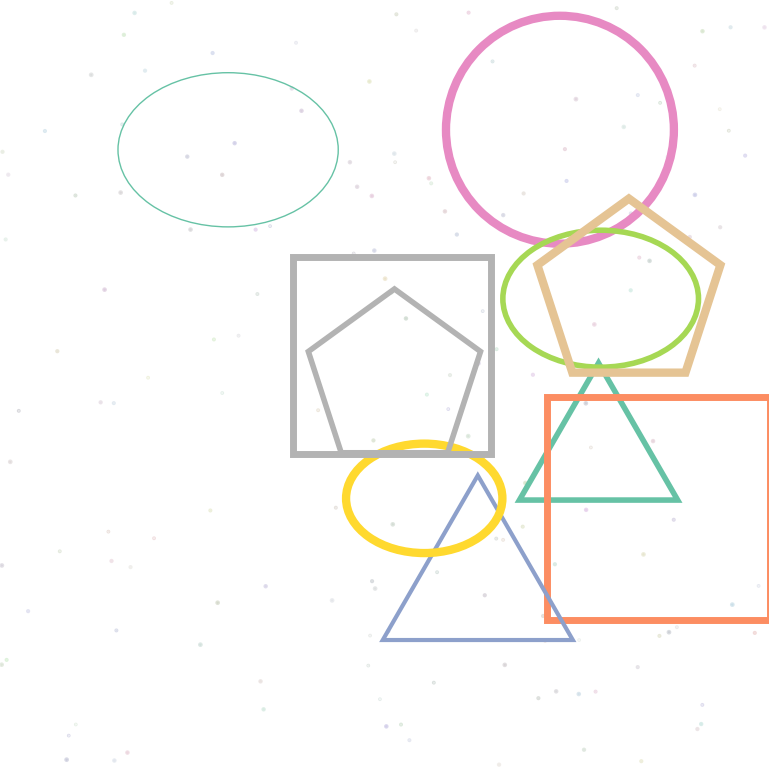[{"shape": "oval", "thickness": 0.5, "radius": 0.72, "center": [0.296, 0.805]}, {"shape": "triangle", "thickness": 2, "radius": 0.59, "center": [0.777, 0.41]}, {"shape": "square", "thickness": 2.5, "radius": 0.72, "center": [0.855, 0.339]}, {"shape": "triangle", "thickness": 1.5, "radius": 0.71, "center": [0.621, 0.24]}, {"shape": "circle", "thickness": 3, "radius": 0.74, "center": [0.727, 0.832]}, {"shape": "oval", "thickness": 2, "radius": 0.64, "center": [0.78, 0.612]}, {"shape": "oval", "thickness": 3, "radius": 0.51, "center": [0.551, 0.353]}, {"shape": "pentagon", "thickness": 3, "radius": 0.62, "center": [0.817, 0.617]}, {"shape": "pentagon", "thickness": 2, "radius": 0.59, "center": [0.512, 0.507]}, {"shape": "square", "thickness": 2.5, "radius": 0.64, "center": [0.509, 0.539]}]